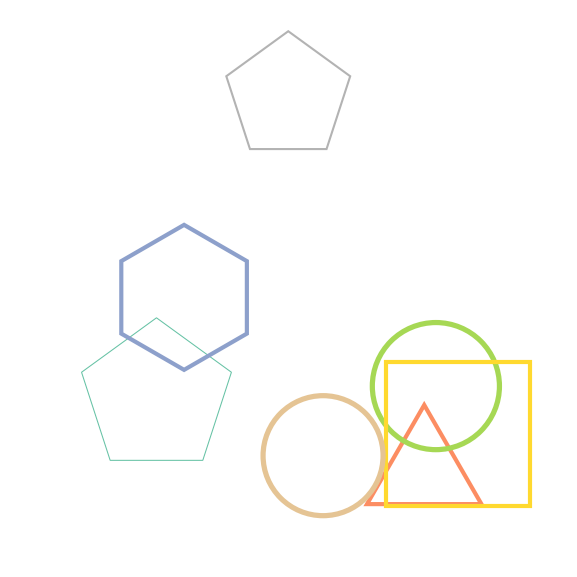[{"shape": "pentagon", "thickness": 0.5, "radius": 0.68, "center": [0.271, 0.312]}, {"shape": "triangle", "thickness": 2, "radius": 0.57, "center": [0.735, 0.183]}, {"shape": "hexagon", "thickness": 2, "radius": 0.63, "center": [0.319, 0.484]}, {"shape": "circle", "thickness": 2.5, "radius": 0.55, "center": [0.755, 0.331]}, {"shape": "square", "thickness": 2, "radius": 0.62, "center": [0.793, 0.247]}, {"shape": "circle", "thickness": 2.5, "radius": 0.52, "center": [0.559, 0.21]}, {"shape": "pentagon", "thickness": 1, "radius": 0.56, "center": [0.499, 0.832]}]